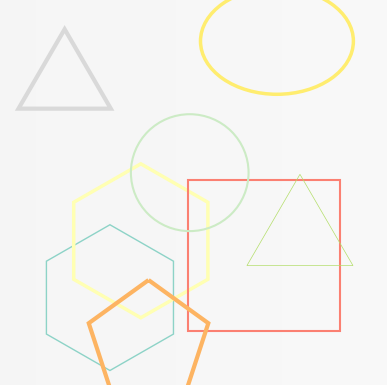[{"shape": "hexagon", "thickness": 1, "radius": 0.95, "center": [0.284, 0.227]}, {"shape": "hexagon", "thickness": 2.5, "radius": 1.0, "center": [0.363, 0.375]}, {"shape": "square", "thickness": 1.5, "radius": 0.98, "center": [0.682, 0.336]}, {"shape": "pentagon", "thickness": 3, "radius": 0.81, "center": [0.383, 0.11]}, {"shape": "triangle", "thickness": 0.5, "radius": 0.79, "center": [0.774, 0.389]}, {"shape": "triangle", "thickness": 3, "radius": 0.69, "center": [0.167, 0.787]}, {"shape": "circle", "thickness": 1.5, "radius": 0.76, "center": [0.49, 0.552]}, {"shape": "oval", "thickness": 2.5, "radius": 0.99, "center": [0.715, 0.893]}]